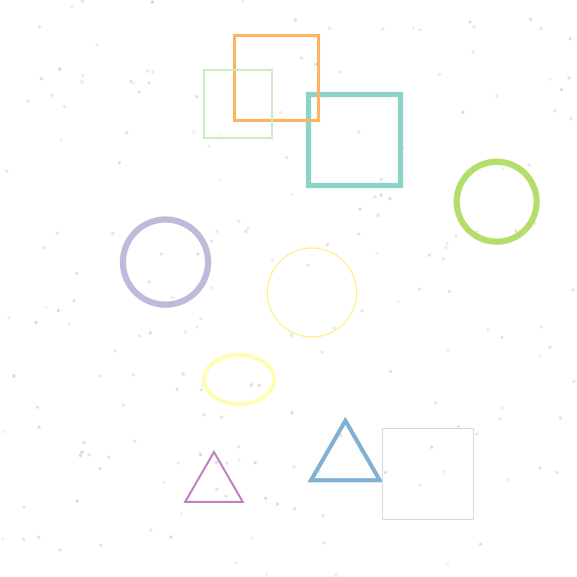[{"shape": "square", "thickness": 2.5, "radius": 0.4, "center": [0.613, 0.758]}, {"shape": "oval", "thickness": 2, "radius": 0.3, "center": [0.414, 0.342]}, {"shape": "circle", "thickness": 3, "radius": 0.37, "center": [0.287, 0.545]}, {"shape": "triangle", "thickness": 2, "radius": 0.34, "center": [0.598, 0.202]}, {"shape": "square", "thickness": 1.5, "radius": 0.37, "center": [0.478, 0.865]}, {"shape": "circle", "thickness": 3, "radius": 0.35, "center": [0.86, 0.65]}, {"shape": "square", "thickness": 0.5, "radius": 0.39, "center": [0.741, 0.179]}, {"shape": "triangle", "thickness": 1, "radius": 0.29, "center": [0.37, 0.159]}, {"shape": "square", "thickness": 1, "radius": 0.3, "center": [0.412, 0.819]}, {"shape": "circle", "thickness": 0.5, "radius": 0.39, "center": [0.54, 0.493]}]